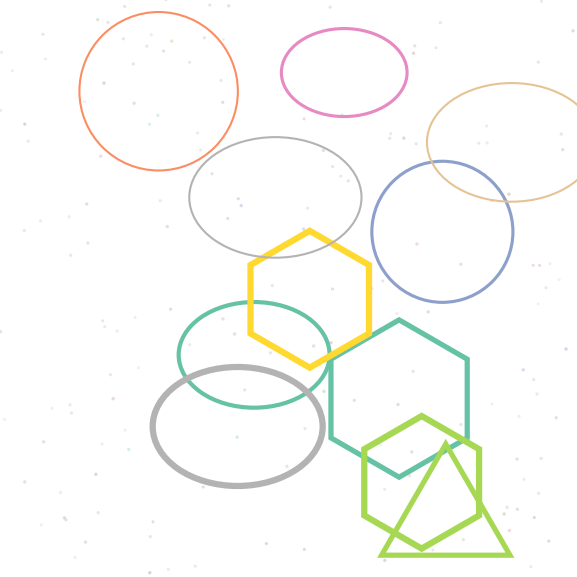[{"shape": "oval", "thickness": 2, "radius": 0.65, "center": [0.44, 0.385]}, {"shape": "hexagon", "thickness": 2.5, "radius": 0.68, "center": [0.691, 0.309]}, {"shape": "circle", "thickness": 1, "radius": 0.69, "center": [0.275, 0.841]}, {"shape": "circle", "thickness": 1.5, "radius": 0.61, "center": [0.766, 0.598]}, {"shape": "oval", "thickness": 1.5, "radius": 0.54, "center": [0.596, 0.874]}, {"shape": "triangle", "thickness": 2.5, "radius": 0.64, "center": [0.772, 0.102]}, {"shape": "hexagon", "thickness": 3, "radius": 0.57, "center": [0.73, 0.164]}, {"shape": "hexagon", "thickness": 3, "radius": 0.59, "center": [0.536, 0.481]}, {"shape": "oval", "thickness": 1, "radius": 0.73, "center": [0.886, 0.753]}, {"shape": "oval", "thickness": 1, "radius": 0.75, "center": [0.477, 0.657]}, {"shape": "oval", "thickness": 3, "radius": 0.74, "center": [0.412, 0.261]}]